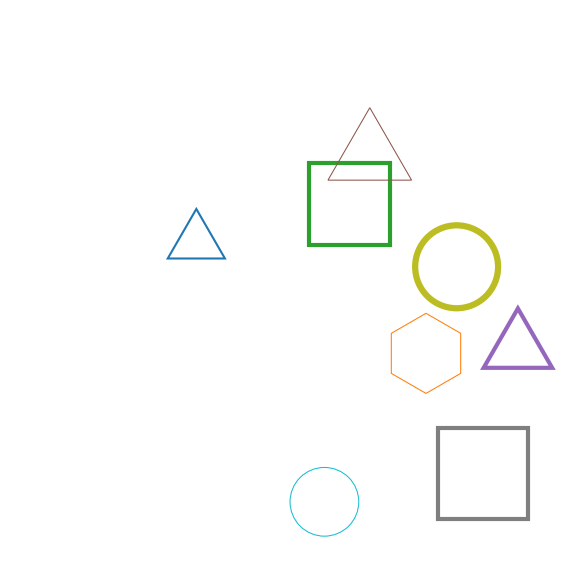[{"shape": "triangle", "thickness": 1, "radius": 0.29, "center": [0.34, 0.58]}, {"shape": "hexagon", "thickness": 0.5, "radius": 0.35, "center": [0.738, 0.387]}, {"shape": "square", "thickness": 2, "radius": 0.35, "center": [0.605, 0.645]}, {"shape": "triangle", "thickness": 2, "radius": 0.34, "center": [0.897, 0.396]}, {"shape": "triangle", "thickness": 0.5, "radius": 0.42, "center": [0.64, 0.729]}, {"shape": "square", "thickness": 2, "radius": 0.39, "center": [0.836, 0.179]}, {"shape": "circle", "thickness": 3, "radius": 0.36, "center": [0.791, 0.537]}, {"shape": "circle", "thickness": 0.5, "radius": 0.3, "center": [0.562, 0.13]}]